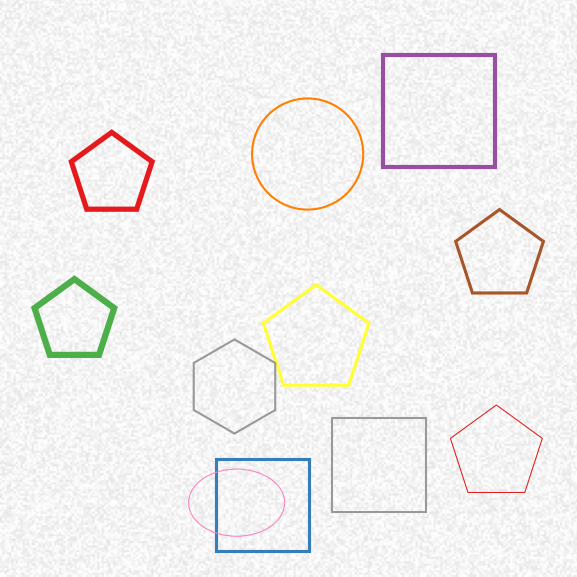[{"shape": "pentagon", "thickness": 2.5, "radius": 0.37, "center": [0.193, 0.696]}, {"shape": "pentagon", "thickness": 0.5, "radius": 0.42, "center": [0.86, 0.214]}, {"shape": "square", "thickness": 1.5, "radius": 0.4, "center": [0.454, 0.125]}, {"shape": "pentagon", "thickness": 3, "radius": 0.36, "center": [0.129, 0.443]}, {"shape": "square", "thickness": 2, "radius": 0.48, "center": [0.76, 0.806]}, {"shape": "circle", "thickness": 1, "radius": 0.48, "center": [0.533, 0.732]}, {"shape": "pentagon", "thickness": 1.5, "radius": 0.48, "center": [0.548, 0.41]}, {"shape": "pentagon", "thickness": 1.5, "radius": 0.4, "center": [0.865, 0.556]}, {"shape": "oval", "thickness": 0.5, "radius": 0.42, "center": [0.41, 0.129]}, {"shape": "square", "thickness": 1, "radius": 0.41, "center": [0.657, 0.194]}, {"shape": "hexagon", "thickness": 1, "radius": 0.41, "center": [0.406, 0.33]}]